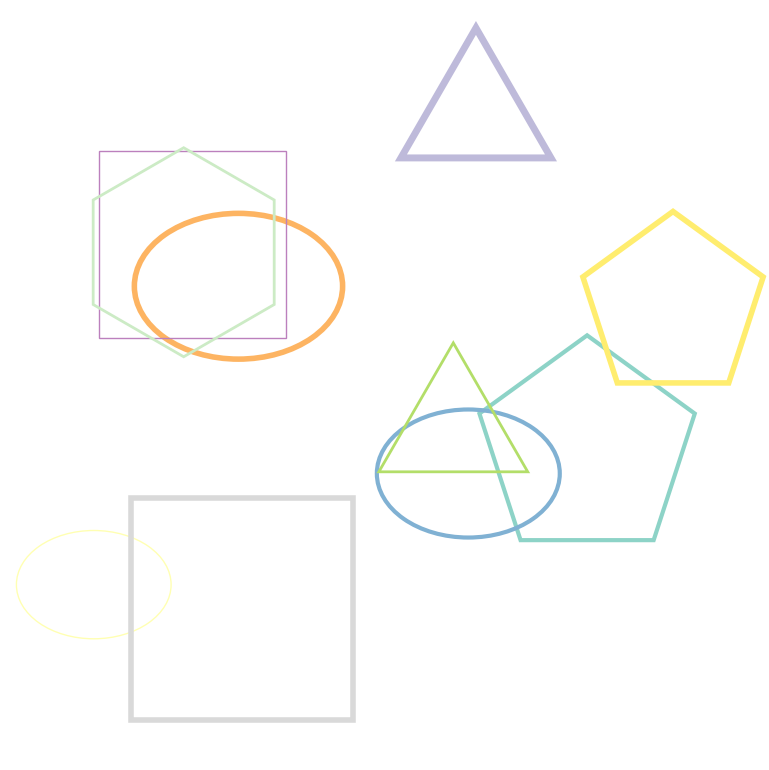[{"shape": "pentagon", "thickness": 1.5, "radius": 0.74, "center": [0.762, 0.417]}, {"shape": "oval", "thickness": 0.5, "radius": 0.5, "center": [0.122, 0.241]}, {"shape": "triangle", "thickness": 2.5, "radius": 0.56, "center": [0.618, 0.851]}, {"shape": "oval", "thickness": 1.5, "radius": 0.59, "center": [0.608, 0.385]}, {"shape": "oval", "thickness": 2, "radius": 0.68, "center": [0.31, 0.628]}, {"shape": "triangle", "thickness": 1, "radius": 0.56, "center": [0.589, 0.443]}, {"shape": "square", "thickness": 2, "radius": 0.72, "center": [0.314, 0.21]}, {"shape": "square", "thickness": 0.5, "radius": 0.61, "center": [0.25, 0.683]}, {"shape": "hexagon", "thickness": 1, "radius": 0.68, "center": [0.239, 0.672]}, {"shape": "pentagon", "thickness": 2, "radius": 0.62, "center": [0.874, 0.602]}]